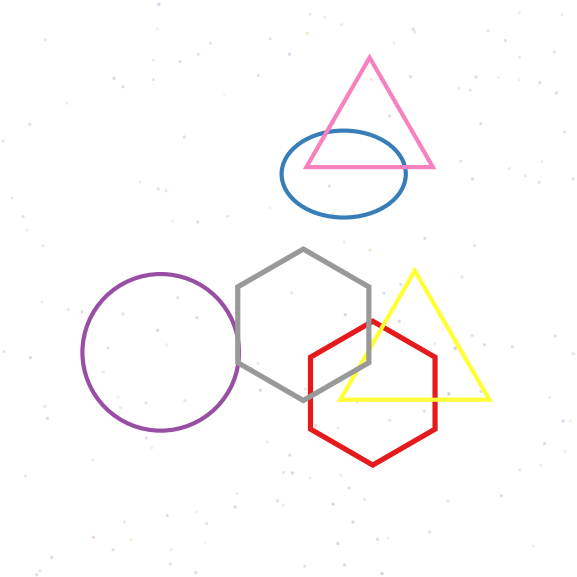[{"shape": "hexagon", "thickness": 2.5, "radius": 0.62, "center": [0.645, 0.318]}, {"shape": "oval", "thickness": 2, "radius": 0.54, "center": [0.595, 0.698]}, {"shape": "circle", "thickness": 2, "radius": 0.68, "center": [0.278, 0.389]}, {"shape": "triangle", "thickness": 2, "radius": 0.74, "center": [0.718, 0.382]}, {"shape": "triangle", "thickness": 2, "radius": 0.63, "center": [0.64, 0.773]}, {"shape": "hexagon", "thickness": 2.5, "radius": 0.66, "center": [0.525, 0.437]}]